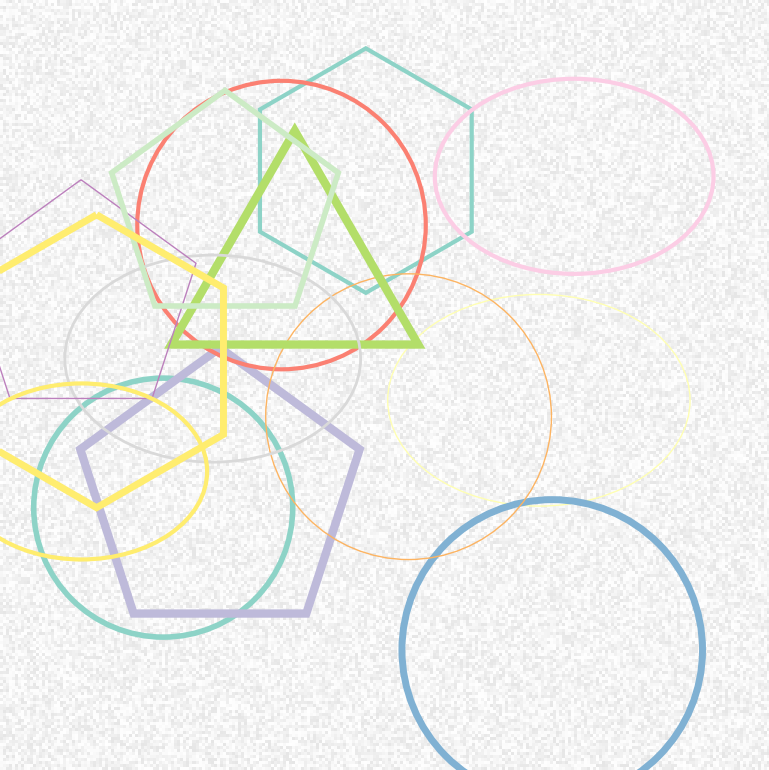[{"shape": "hexagon", "thickness": 1.5, "radius": 0.79, "center": [0.475, 0.778]}, {"shape": "circle", "thickness": 2, "radius": 0.84, "center": [0.212, 0.341]}, {"shape": "oval", "thickness": 0.5, "radius": 0.98, "center": [0.7, 0.48]}, {"shape": "pentagon", "thickness": 3, "radius": 0.95, "center": [0.286, 0.358]}, {"shape": "circle", "thickness": 1.5, "radius": 0.94, "center": [0.366, 0.708]}, {"shape": "circle", "thickness": 2.5, "radius": 0.98, "center": [0.717, 0.156]}, {"shape": "circle", "thickness": 0.5, "radius": 0.93, "center": [0.531, 0.459]}, {"shape": "triangle", "thickness": 3, "radius": 0.93, "center": [0.383, 0.645]}, {"shape": "oval", "thickness": 1.5, "radius": 0.9, "center": [0.746, 0.771]}, {"shape": "oval", "thickness": 1, "radius": 0.96, "center": [0.276, 0.534]}, {"shape": "pentagon", "thickness": 0.5, "radius": 0.79, "center": [0.105, 0.61]}, {"shape": "pentagon", "thickness": 2, "radius": 0.77, "center": [0.292, 0.728]}, {"shape": "hexagon", "thickness": 2.5, "radius": 0.95, "center": [0.125, 0.531]}, {"shape": "oval", "thickness": 1.5, "radius": 0.82, "center": [0.106, 0.388]}]